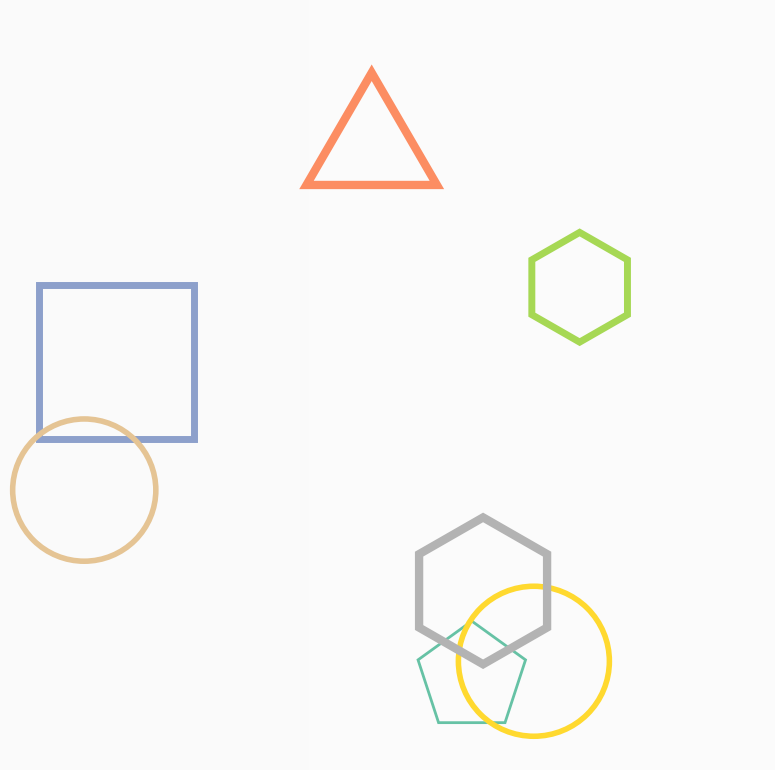[{"shape": "pentagon", "thickness": 1, "radius": 0.36, "center": [0.609, 0.12]}, {"shape": "triangle", "thickness": 3, "radius": 0.49, "center": [0.48, 0.808]}, {"shape": "square", "thickness": 2.5, "radius": 0.5, "center": [0.151, 0.53]}, {"shape": "hexagon", "thickness": 2.5, "radius": 0.36, "center": [0.748, 0.627]}, {"shape": "circle", "thickness": 2, "radius": 0.49, "center": [0.689, 0.141]}, {"shape": "circle", "thickness": 2, "radius": 0.46, "center": [0.109, 0.364]}, {"shape": "hexagon", "thickness": 3, "radius": 0.48, "center": [0.623, 0.233]}]